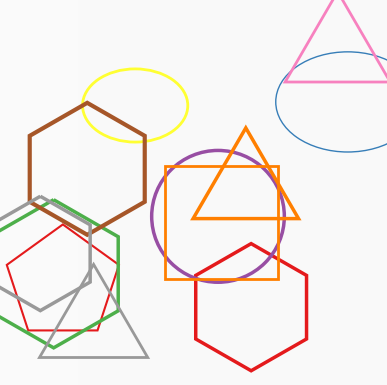[{"shape": "pentagon", "thickness": 1.5, "radius": 0.76, "center": [0.162, 0.265]}, {"shape": "hexagon", "thickness": 2.5, "radius": 0.83, "center": [0.648, 0.202]}, {"shape": "oval", "thickness": 1, "radius": 0.93, "center": [0.897, 0.735]}, {"shape": "hexagon", "thickness": 2.5, "radius": 0.96, "center": [0.138, 0.289]}, {"shape": "circle", "thickness": 2.5, "radius": 0.86, "center": [0.563, 0.438]}, {"shape": "triangle", "thickness": 2.5, "radius": 0.79, "center": [0.634, 0.511]}, {"shape": "square", "thickness": 2, "radius": 0.73, "center": [0.572, 0.421]}, {"shape": "oval", "thickness": 2, "radius": 0.68, "center": [0.349, 0.726]}, {"shape": "hexagon", "thickness": 3, "radius": 0.86, "center": [0.225, 0.562]}, {"shape": "triangle", "thickness": 2, "radius": 0.78, "center": [0.871, 0.865]}, {"shape": "triangle", "thickness": 2, "radius": 0.81, "center": [0.242, 0.152]}, {"shape": "hexagon", "thickness": 2.5, "radius": 0.74, "center": [0.104, 0.342]}]